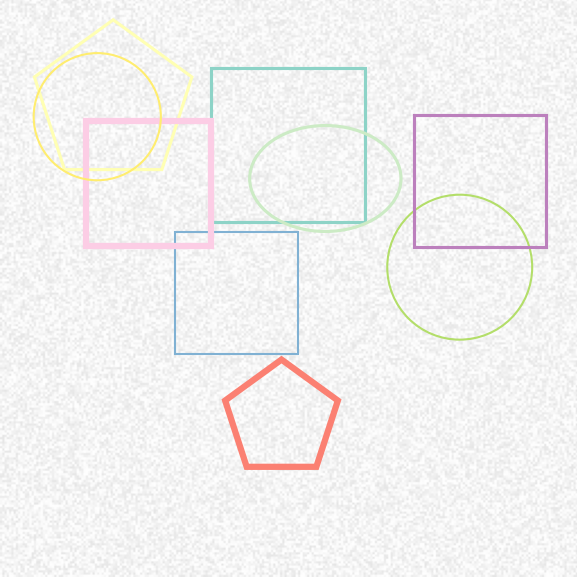[{"shape": "square", "thickness": 1.5, "radius": 0.66, "center": [0.499, 0.748]}, {"shape": "pentagon", "thickness": 1.5, "radius": 0.72, "center": [0.196, 0.821]}, {"shape": "pentagon", "thickness": 3, "radius": 0.51, "center": [0.487, 0.274]}, {"shape": "square", "thickness": 1, "radius": 0.53, "center": [0.41, 0.492]}, {"shape": "circle", "thickness": 1, "radius": 0.63, "center": [0.796, 0.536]}, {"shape": "square", "thickness": 3, "radius": 0.54, "center": [0.257, 0.682]}, {"shape": "square", "thickness": 1.5, "radius": 0.57, "center": [0.831, 0.686]}, {"shape": "oval", "thickness": 1.5, "radius": 0.66, "center": [0.563, 0.69]}, {"shape": "circle", "thickness": 1, "radius": 0.55, "center": [0.168, 0.797]}]